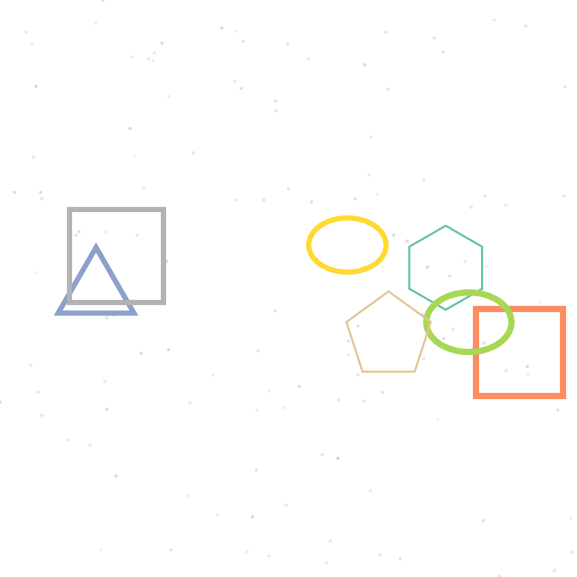[{"shape": "hexagon", "thickness": 1, "radius": 0.36, "center": [0.772, 0.536]}, {"shape": "square", "thickness": 3, "radius": 0.38, "center": [0.9, 0.389]}, {"shape": "triangle", "thickness": 2.5, "radius": 0.38, "center": [0.166, 0.495]}, {"shape": "oval", "thickness": 3, "radius": 0.37, "center": [0.812, 0.441]}, {"shape": "oval", "thickness": 2.5, "radius": 0.34, "center": [0.602, 0.575]}, {"shape": "pentagon", "thickness": 1, "radius": 0.38, "center": [0.673, 0.418]}, {"shape": "square", "thickness": 2.5, "radius": 0.41, "center": [0.2, 0.557]}]